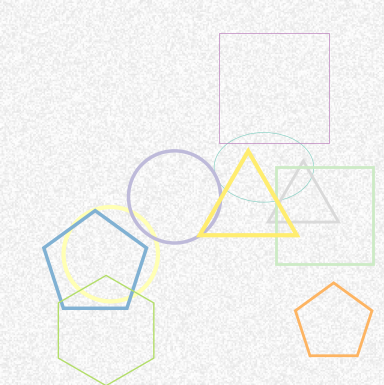[{"shape": "oval", "thickness": 0.5, "radius": 0.65, "center": [0.686, 0.565]}, {"shape": "circle", "thickness": 3, "radius": 0.61, "center": [0.288, 0.34]}, {"shape": "circle", "thickness": 2.5, "radius": 0.6, "center": [0.453, 0.489]}, {"shape": "pentagon", "thickness": 2.5, "radius": 0.7, "center": [0.247, 0.313]}, {"shape": "pentagon", "thickness": 2, "radius": 0.52, "center": [0.867, 0.161]}, {"shape": "hexagon", "thickness": 1, "radius": 0.72, "center": [0.276, 0.141]}, {"shape": "triangle", "thickness": 2, "radius": 0.53, "center": [0.788, 0.476]}, {"shape": "square", "thickness": 0.5, "radius": 0.71, "center": [0.712, 0.772]}, {"shape": "square", "thickness": 2, "radius": 0.63, "center": [0.844, 0.441]}, {"shape": "triangle", "thickness": 3, "radius": 0.73, "center": [0.645, 0.462]}]